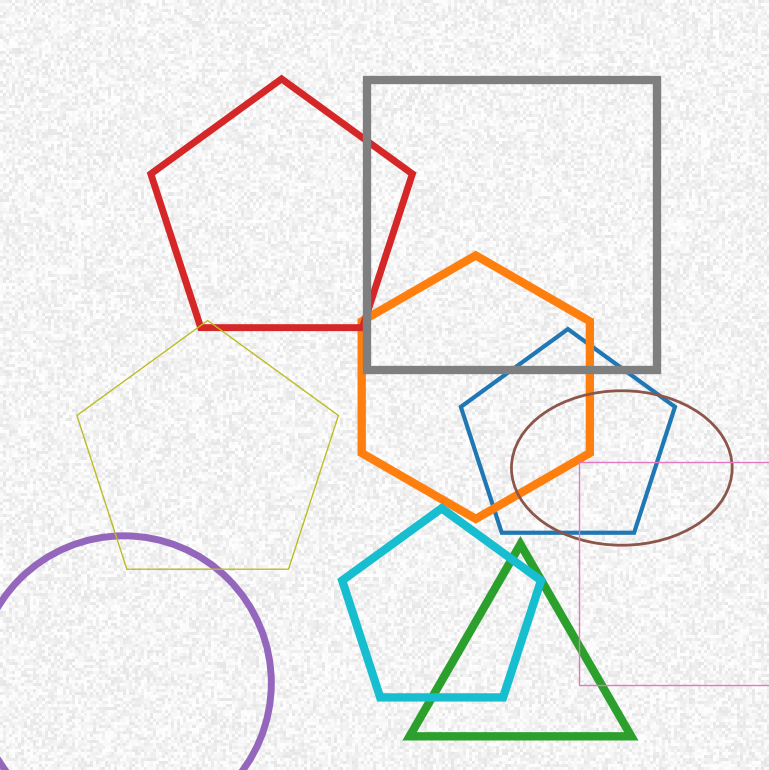[{"shape": "pentagon", "thickness": 1.5, "radius": 0.73, "center": [0.738, 0.426]}, {"shape": "hexagon", "thickness": 3, "radius": 0.86, "center": [0.618, 0.497]}, {"shape": "triangle", "thickness": 3, "radius": 0.83, "center": [0.676, 0.127]}, {"shape": "pentagon", "thickness": 2.5, "radius": 0.89, "center": [0.366, 0.719]}, {"shape": "circle", "thickness": 2.5, "radius": 0.96, "center": [0.161, 0.113]}, {"shape": "oval", "thickness": 1, "radius": 0.72, "center": [0.808, 0.392]}, {"shape": "square", "thickness": 0.5, "radius": 0.72, "center": [0.897, 0.255]}, {"shape": "square", "thickness": 3, "radius": 0.94, "center": [0.665, 0.708]}, {"shape": "pentagon", "thickness": 0.5, "radius": 0.89, "center": [0.27, 0.405]}, {"shape": "pentagon", "thickness": 3, "radius": 0.68, "center": [0.574, 0.204]}]